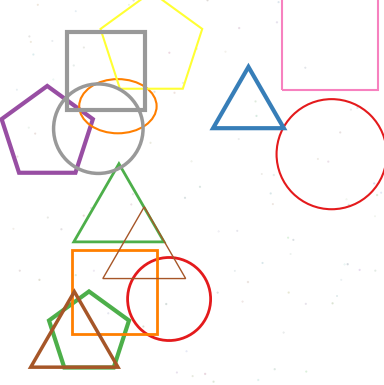[{"shape": "circle", "thickness": 2, "radius": 0.54, "center": [0.439, 0.223]}, {"shape": "circle", "thickness": 1.5, "radius": 0.71, "center": [0.861, 0.6]}, {"shape": "triangle", "thickness": 3, "radius": 0.53, "center": [0.645, 0.72]}, {"shape": "pentagon", "thickness": 3, "radius": 0.55, "center": [0.231, 0.134]}, {"shape": "triangle", "thickness": 2, "radius": 0.68, "center": [0.309, 0.439]}, {"shape": "pentagon", "thickness": 3, "radius": 0.62, "center": [0.123, 0.652]}, {"shape": "oval", "thickness": 1.5, "radius": 0.5, "center": [0.306, 0.724]}, {"shape": "square", "thickness": 2, "radius": 0.55, "center": [0.297, 0.241]}, {"shape": "pentagon", "thickness": 1.5, "radius": 0.69, "center": [0.393, 0.882]}, {"shape": "triangle", "thickness": 1, "radius": 0.62, "center": [0.375, 0.339]}, {"shape": "triangle", "thickness": 2.5, "radius": 0.65, "center": [0.193, 0.112]}, {"shape": "square", "thickness": 1.5, "radius": 0.62, "center": [0.857, 0.892]}, {"shape": "square", "thickness": 3, "radius": 0.51, "center": [0.275, 0.814]}, {"shape": "circle", "thickness": 2.5, "radius": 0.58, "center": [0.255, 0.666]}]